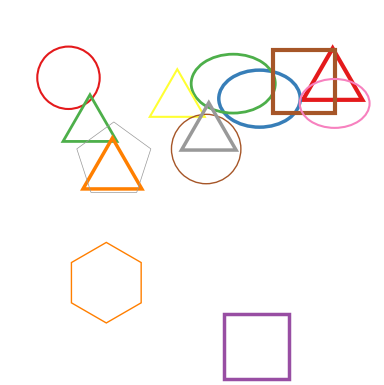[{"shape": "circle", "thickness": 1.5, "radius": 0.41, "center": [0.178, 0.798]}, {"shape": "triangle", "thickness": 3, "radius": 0.45, "center": [0.864, 0.785]}, {"shape": "oval", "thickness": 2.5, "radius": 0.53, "center": [0.674, 0.744]}, {"shape": "triangle", "thickness": 2, "radius": 0.4, "center": [0.234, 0.673]}, {"shape": "oval", "thickness": 2, "radius": 0.55, "center": [0.606, 0.783]}, {"shape": "square", "thickness": 2.5, "radius": 0.42, "center": [0.667, 0.1]}, {"shape": "hexagon", "thickness": 1, "radius": 0.52, "center": [0.276, 0.266]}, {"shape": "triangle", "thickness": 2.5, "radius": 0.44, "center": [0.292, 0.553]}, {"shape": "triangle", "thickness": 1.5, "radius": 0.41, "center": [0.46, 0.738]}, {"shape": "circle", "thickness": 1, "radius": 0.45, "center": [0.536, 0.613]}, {"shape": "square", "thickness": 3, "radius": 0.41, "center": [0.79, 0.788]}, {"shape": "oval", "thickness": 1.5, "radius": 0.45, "center": [0.869, 0.731]}, {"shape": "triangle", "thickness": 2.5, "radius": 0.41, "center": [0.542, 0.651]}, {"shape": "pentagon", "thickness": 0.5, "radius": 0.51, "center": [0.296, 0.582]}]